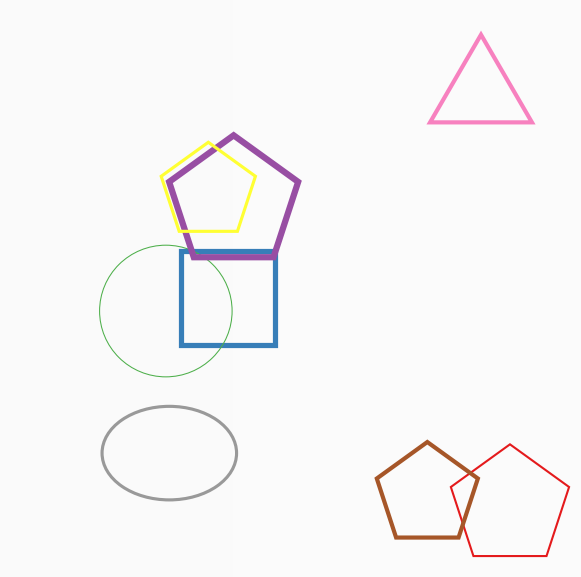[{"shape": "pentagon", "thickness": 1, "radius": 0.53, "center": [0.877, 0.123]}, {"shape": "square", "thickness": 2.5, "radius": 0.4, "center": [0.392, 0.484]}, {"shape": "circle", "thickness": 0.5, "radius": 0.57, "center": [0.285, 0.461]}, {"shape": "pentagon", "thickness": 3, "radius": 0.58, "center": [0.402, 0.648]}, {"shape": "pentagon", "thickness": 1.5, "radius": 0.43, "center": [0.358, 0.668]}, {"shape": "pentagon", "thickness": 2, "radius": 0.46, "center": [0.735, 0.142]}, {"shape": "triangle", "thickness": 2, "radius": 0.51, "center": [0.828, 0.838]}, {"shape": "oval", "thickness": 1.5, "radius": 0.58, "center": [0.291, 0.215]}]